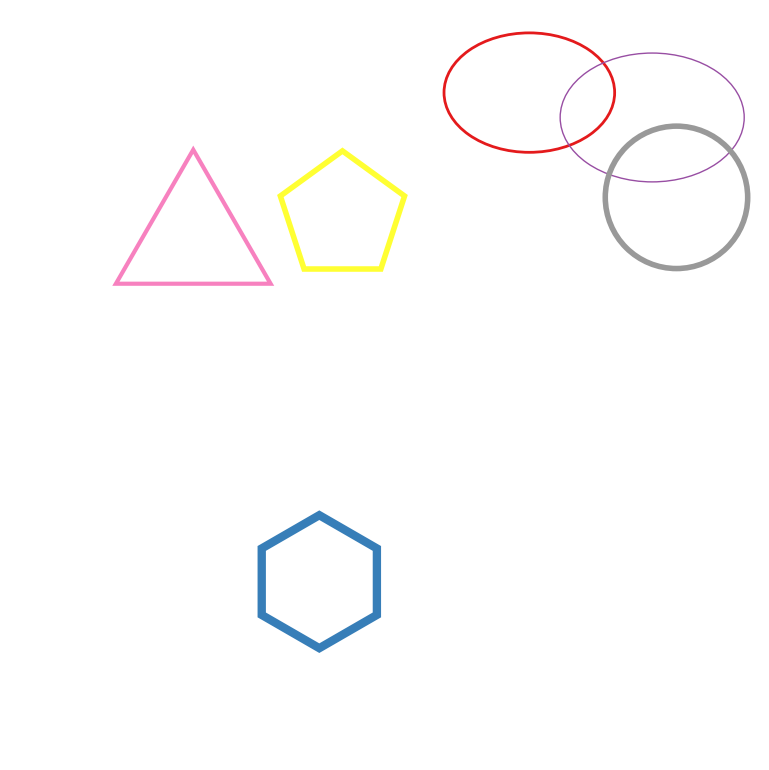[{"shape": "oval", "thickness": 1, "radius": 0.55, "center": [0.687, 0.88]}, {"shape": "hexagon", "thickness": 3, "radius": 0.43, "center": [0.415, 0.245]}, {"shape": "oval", "thickness": 0.5, "radius": 0.6, "center": [0.847, 0.847]}, {"shape": "pentagon", "thickness": 2, "radius": 0.42, "center": [0.445, 0.719]}, {"shape": "triangle", "thickness": 1.5, "radius": 0.58, "center": [0.251, 0.69]}, {"shape": "circle", "thickness": 2, "radius": 0.46, "center": [0.879, 0.744]}]